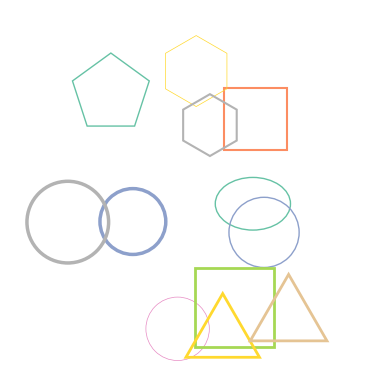[{"shape": "pentagon", "thickness": 1, "radius": 0.52, "center": [0.288, 0.757]}, {"shape": "oval", "thickness": 1, "radius": 0.49, "center": [0.657, 0.471]}, {"shape": "square", "thickness": 1.5, "radius": 0.41, "center": [0.664, 0.691]}, {"shape": "circle", "thickness": 2.5, "radius": 0.43, "center": [0.345, 0.425]}, {"shape": "circle", "thickness": 1, "radius": 0.46, "center": [0.686, 0.396]}, {"shape": "circle", "thickness": 0.5, "radius": 0.41, "center": [0.461, 0.146]}, {"shape": "square", "thickness": 2, "radius": 0.51, "center": [0.608, 0.202]}, {"shape": "triangle", "thickness": 2, "radius": 0.55, "center": [0.578, 0.127]}, {"shape": "hexagon", "thickness": 0.5, "radius": 0.46, "center": [0.51, 0.815]}, {"shape": "triangle", "thickness": 2, "radius": 0.58, "center": [0.75, 0.172]}, {"shape": "hexagon", "thickness": 1.5, "radius": 0.4, "center": [0.545, 0.675]}, {"shape": "circle", "thickness": 2.5, "radius": 0.53, "center": [0.176, 0.423]}]